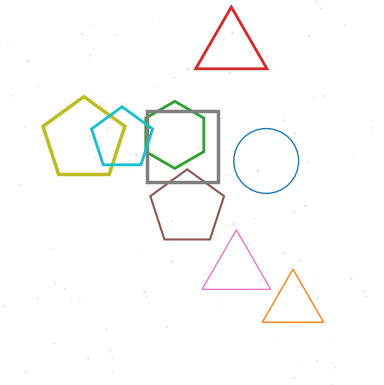[{"shape": "circle", "thickness": 1, "radius": 0.42, "center": [0.691, 0.582]}, {"shape": "triangle", "thickness": 1, "radius": 0.46, "center": [0.761, 0.209]}, {"shape": "hexagon", "thickness": 2, "radius": 0.44, "center": [0.454, 0.65]}, {"shape": "triangle", "thickness": 2, "radius": 0.53, "center": [0.601, 0.875]}, {"shape": "pentagon", "thickness": 1.5, "radius": 0.5, "center": [0.486, 0.46]}, {"shape": "triangle", "thickness": 1, "radius": 0.52, "center": [0.614, 0.3]}, {"shape": "square", "thickness": 2.5, "radius": 0.46, "center": [0.473, 0.62]}, {"shape": "pentagon", "thickness": 2.5, "radius": 0.56, "center": [0.218, 0.637]}, {"shape": "pentagon", "thickness": 2, "radius": 0.42, "center": [0.317, 0.639]}]